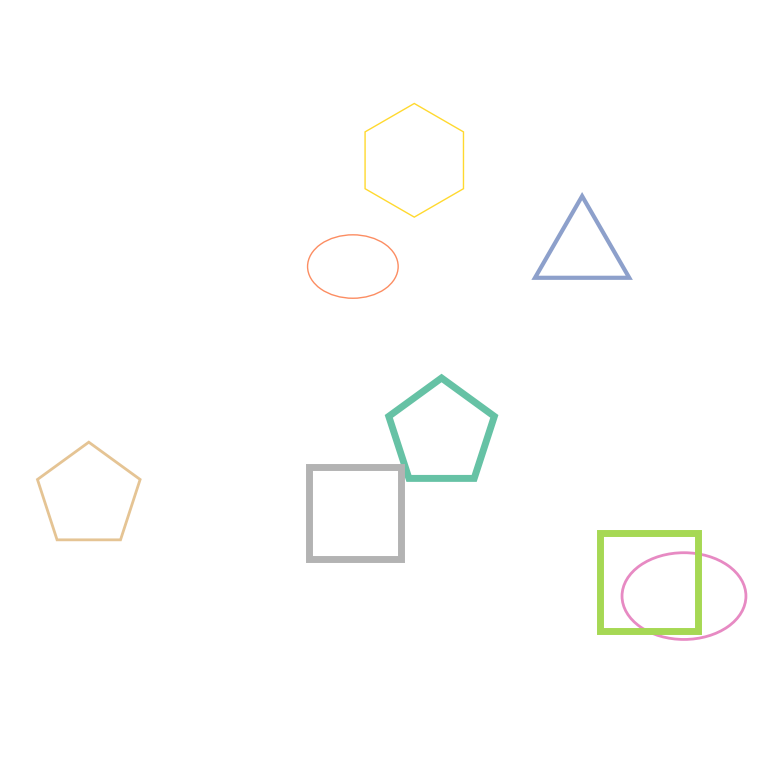[{"shape": "pentagon", "thickness": 2.5, "radius": 0.36, "center": [0.573, 0.437]}, {"shape": "oval", "thickness": 0.5, "radius": 0.29, "center": [0.458, 0.654]}, {"shape": "triangle", "thickness": 1.5, "radius": 0.35, "center": [0.756, 0.675]}, {"shape": "oval", "thickness": 1, "radius": 0.4, "center": [0.888, 0.226]}, {"shape": "square", "thickness": 2.5, "radius": 0.32, "center": [0.843, 0.244]}, {"shape": "hexagon", "thickness": 0.5, "radius": 0.37, "center": [0.538, 0.792]}, {"shape": "pentagon", "thickness": 1, "radius": 0.35, "center": [0.115, 0.356]}, {"shape": "square", "thickness": 2.5, "radius": 0.3, "center": [0.461, 0.334]}]